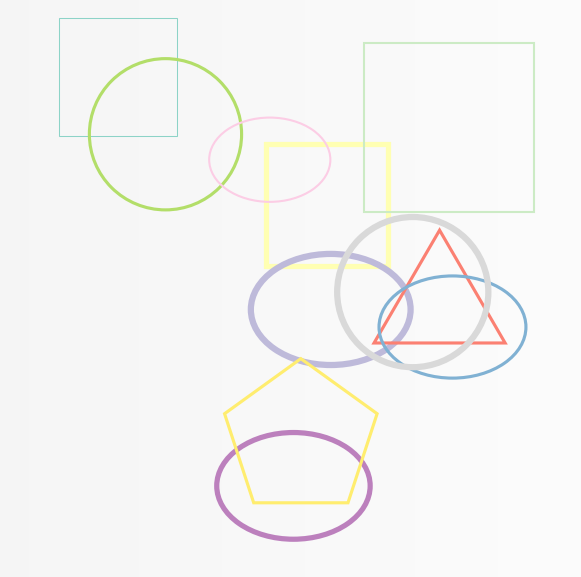[{"shape": "square", "thickness": 0.5, "radius": 0.51, "center": [0.203, 0.866]}, {"shape": "square", "thickness": 2.5, "radius": 0.53, "center": [0.562, 0.644]}, {"shape": "oval", "thickness": 3, "radius": 0.69, "center": [0.569, 0.463]}, {"shape": "triangle", "thickness": 1.5, "radius": 0.65, "center": [0.756, 0.47]}, {"shape": "oval", "thickness": 1.5, "radius": 0.63, "center": [0.778, 0.433]}, {"shape": "circle", "thickness": 1.5, "radius": 0.65, "center": [0.285, 0.767]}, {"shape": "oval", "thickness": 1, "radius": 0.52, "center": [0.464, 0.723]}, {"shape": "circle", "thickness": 3, "radius": 0.65, "center": [0.71, 0.493]}, {"shape": "oval", "thickness": 2.5, "radius": 0.66, "center": [0.505, 0.158]}, {"shape": "square", "thickness": 1, "radius": 0.73, "center": [0.773, 0.778]}, {"shape": "pentagon", "thickness": 1.5, "radius": 0.69, "center": [0.518, 0.24]}]